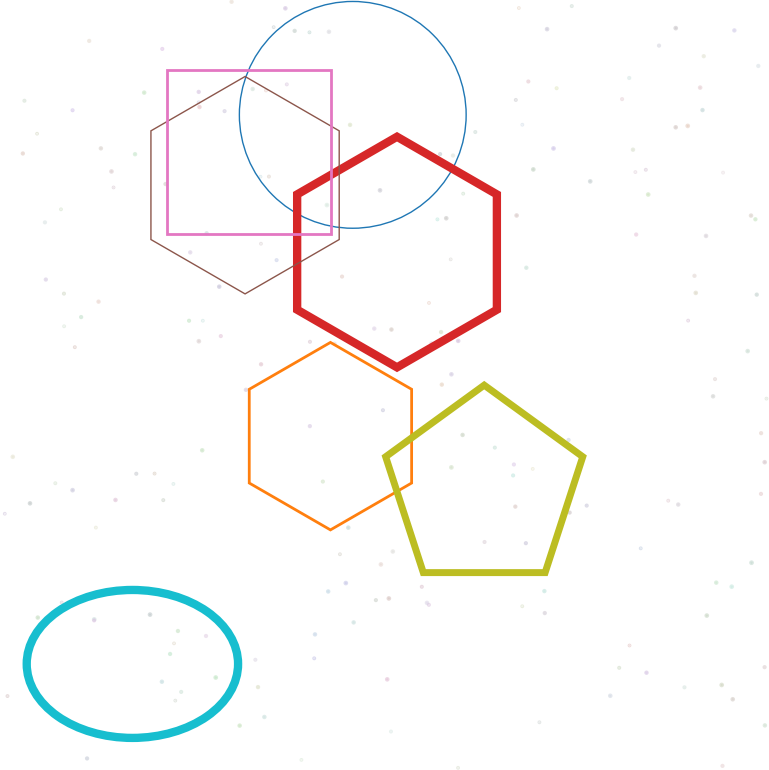[{"shape": "circle", "thickness": 0.5, "radius": 0.74, "center": [0.458, 0.851]}, {"shape": "hexagon", "thickness": 1, "radius": 0.61, "center": [0.429, 0.434]}, {"shape": "hexagon", "thickness": 3, "radius": 0.75, "center": [0.516, 0.673]}, {"shape": "hexagon", "thickness": 0.5, "radius": 0.71, "center": [0.318, 0.759]}, {"shape": "square", "thickness": 1, "radius": 0.53, "center": [0.323, 0.803]}, {"shape": "pentagon", "thickness": 2.5, "radius": 0.67, "center": [0.629, 0.365]}, {"shape": "oval", "thickness": 3, "radius": 0.69, "center": [0.172, 0.138]}]